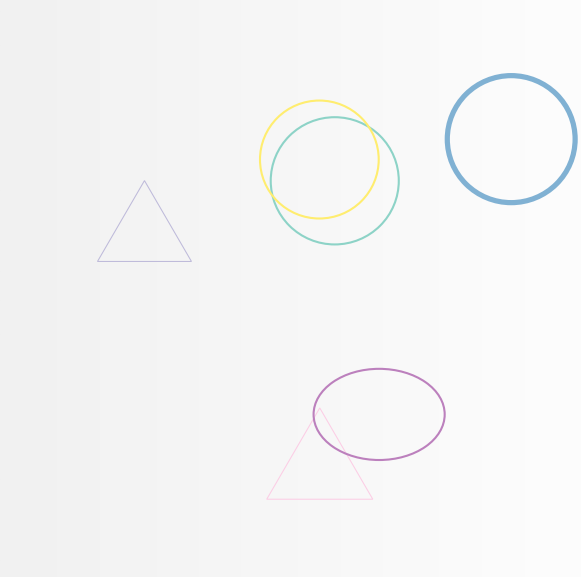[{"shape": "circle", "thickness": 1, "radius": 0.55, "center": [0.576, 0.686]}, {"shape": "triangle", "thickness": 0.5, "radius": 0.47, "center": [0.249, 0.593]}, {"shape": "circle", "thickness": 2.5, "radius": 0.55, "center": [0.88, 0.758]}, {"shape": "triangle", "thickness": 0.5, "radius": 0.53, "center": [0.55, 0.187]}, {"shape": "oval", "thickness": 1, "radius": 0.56, "center": [0.652, 0.282]}, {"shape": "circle", "thickness": 1, "radius": 0.51, "center": [0.549, 0.723]}]